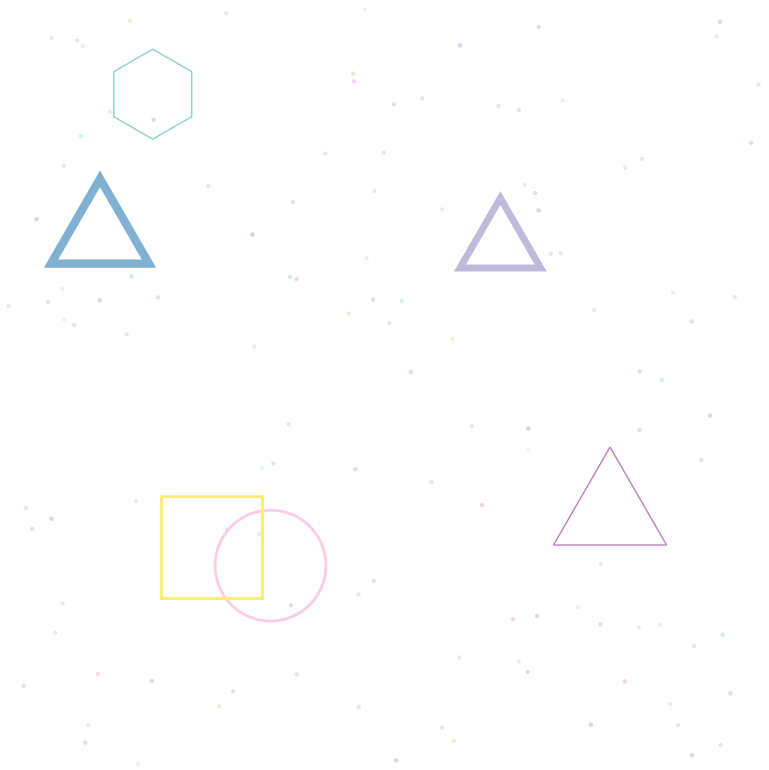[{"shape": "hexagon", "thickness": 0.5, "radius": 0.29, "center": [0.198, 0.878]}, {"shape": "triangle", "thickness": 2.5, "radius": 0.3, "center": [0.65, 0.682]}, {"shape": "triangle", "thickness": 3, "radius": 0.37, "center": [0.13, 0.694]}, {"shape": "circle", "thickness": 1, "radius": 0.36, "center": [0.351, 0.265]}, {"shape": "triangle", "thickness": 0.5, "radius": 0.42, "center": [0.792, 0.335]}, {"shape": "square", "thickness": 1, "radius": 0.33, "center": [0.275, 0.289]}]